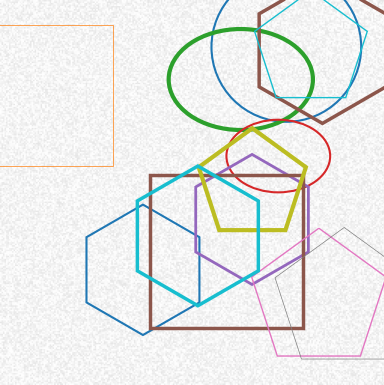[{"shape": "hexagon", "thickness": 1.5, "radius": 0.85, "center": [0.371, 0.299]}, {"shape": "circle", "thickness": 1.5, "radius": 0.97, "center": [0.744, 0.878]}, {"shape": "square", "thickness": 0.5, "radius": 0.92, "center": [0.109, 0.752]}, {"shape": "oval", "thickness": 3, "radius": 0.94, "center": [0.625, 0.793]}, {"shape": "oval", "thickness": 1.5, "radius": 0.67, "center": [0.723, 0.595]}, {"shape": "hexagon", "thickness": 2, "radius": 0.84, "center": [0.655, 0.43]}, {"shape": "square", "thickness": 2.5, "radius": 0.99, "center": [0.589, 0.346]}, {"shape": "hexagon", "thickness": 2.5, "radius": 0.95, "center": [0.837, 0.869]}, {"shape": "pentagon", "thickness": 1, "radius": 0.92, "center": [0.828, 0.224]}, {"shape": "pentagon", "thickness": 0.5, "radius": 0.94, "center": [0.894, 0.22]}, {"shape": "pentagon", "thickness": 3, "radius": 0.73, "center": [0.655, 0.521]}, {"shape": "pentagon", "thickness": 1, "radius": 0.77, "center": [0.808, 0.871]}, {"shape": "hexagon", "thickness": 2.5, "radius": 0.91, "center": [0.514, 0.387]}]